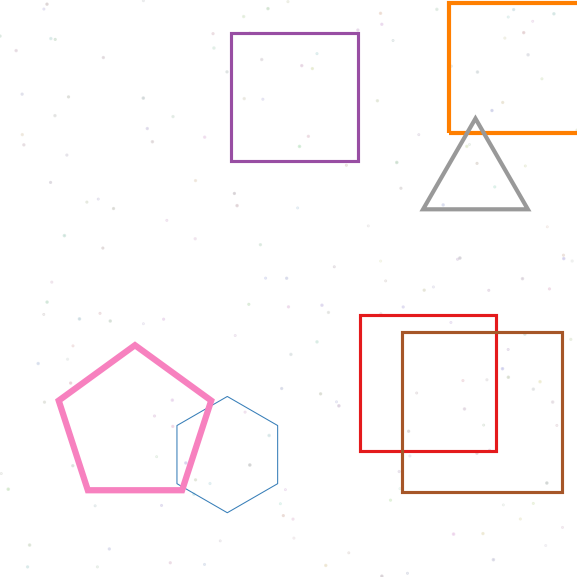[{"shape": "square", "thickness": 1.5, "radius": 0.59, "center": [0.741, 0.336]}, {"shape": "hexagon", "thickness": 0.5, "radius": 0.5, "center": [0.394, 0.212]}, {"shape": "square", "thickness": 1.5, "radius": 0.55, "center": [0.51, 0.831]}, {"shape": "square", "thickness": 2, "radius": 0.56, "center": [0.89, 0.882]}, {"shape": "square", "thickness": 1.5, "radius": 0.69, "center": [0.835, 0.286]}, {"shape": "pentagon", "thickness": 3, "radius": 0.69, "center": [0.234, 0.263]}, {"shape": "triangle", "thickness": 2, "radius": 0.52, "center": [0.823, 0.689]}]